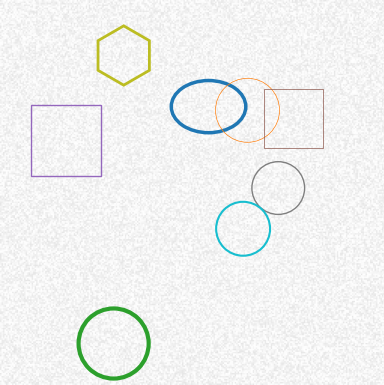[{"shape": "oval", "thickness": 2.5, "radius": 0.48, "center": [0.542, 0.723]}, {"shape": "circle", "thickness": 0.5, "radius": 0.42, "center": [0.643, 0.714]}, {"shape": "circle", "thickness": 3, "radius": 0.46, "center": [0.295, 0.108]}, {"shape": "square", "thickness": 1, "radius": 0.46, "center": [0.172, 0.635]}, {"shape": "square", "thickness": 0.5, "radius": 0.38, "center": [0.762, 0.692]}, {"shape": "circle", "thickness": 1, "radius": 0.34, "center": [0.723, 0.512]}, {"shape": "hexagon", "thickness": 2, "radius": 0.39, "center": [0.321, 0.856]}, {"shape": "circle", "thickness": 1.5, "radius": 0.35, "center": [0.631, 0.406]}]